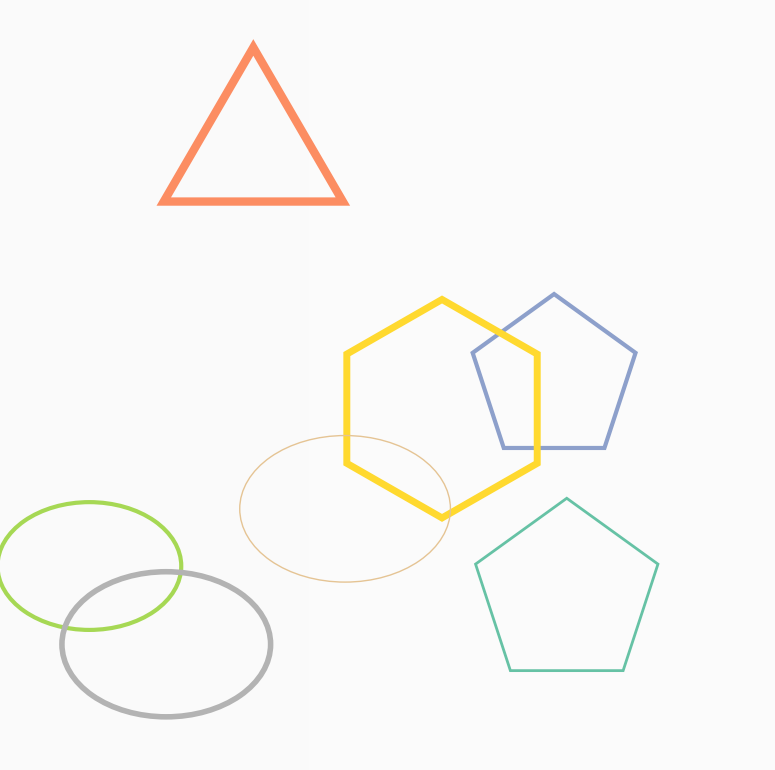[{"shape": "pentagon", "thickness": 1, "radius": 0.62, "center": [0.731, 0.229]}, {"shape": "triangle", "thickness": 3, "radius": 0.67, "center": [0.327, 0.805]}, {"shape": "pentagon", "thickness": 1.5, "radius": 0.55, "center": [0.715, 0.508]}, {"shape": "oval", "thickness": 1.5, "radius": 0.59, "center": [0.115, 0.265]}, {"shape": "hexagon", "thickness": 2.5, "radius": 0.71, "center": [0.57, 0.469]}, {"shape": "oval", "thickness": 0.5, "radius": 0.68, "center": [0.445, 0.339]}, {"shape": "oval", "thickness": 2, "radius": 0.67, "center": [0.215, 0.163]}]